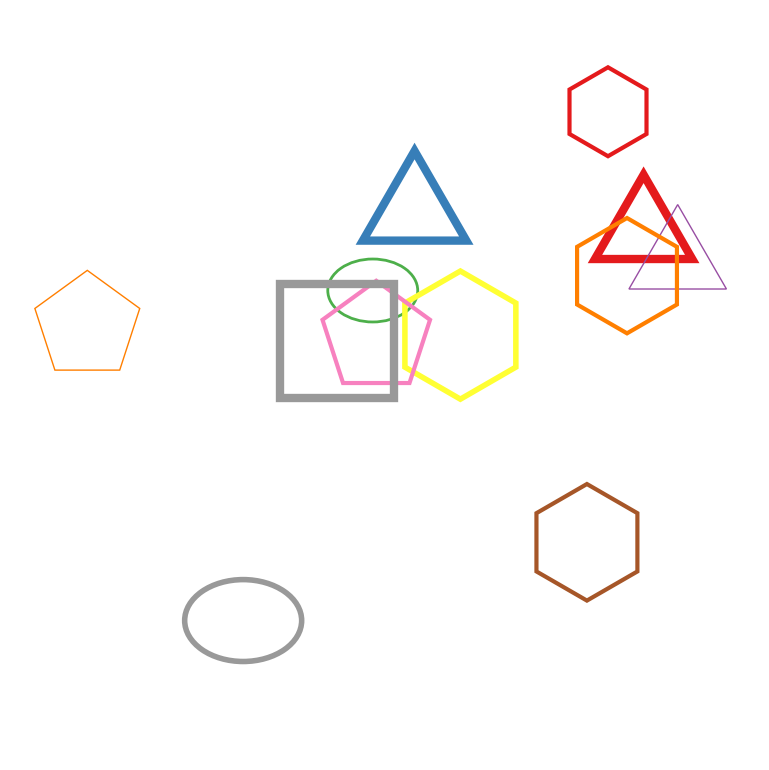[{"shape": "triangle", "thickness": 3, "radius": 0.36, "center": [0.836, 0.7]}, {"shape": "hexagon", "thickness": 1.5, "radius": 0.29, "center": [0.79, 0.855]}, {"shape": "triangle", "thickness": 3, "radius": 0.39, "center": [0.538, 0.726]}, {"shape": "oval", "thickness": 1, "radius": 0.29, "center": [0.484, 0.623]}, {"shape": "triangle", "thickness": 0.5, "radius": 0.37, "center": [0.88, 0.661]}, {"shape": "pentagon", "thickness": 0.5, "radius": 0.36, "center": [0.113, 0.577]}, {"shape": "hexagon", "thickness": 1.5, "radius": 0.37, "center": [0.814, 0.642]}, {"shape": "hexagon", "thickness": 2, "radius": 0.42, "center": [0.598, 0.565]}, {"shape": "hexagon", "thickness": 1.5, "radius": 0.38, "center": [0.762, 0.296]}, {"shape": "pentagon", "thickness": 1.5, "radius": 0.37, "center": [0.489, 0.562]}, {"shape": "square", "thickness": 3, "radius": 0.37, "center": [0.438, 0.557]}, {"shape": "oval", "thickness": 2, "radius": 0.38, "center": [0.316, 0.194]}]